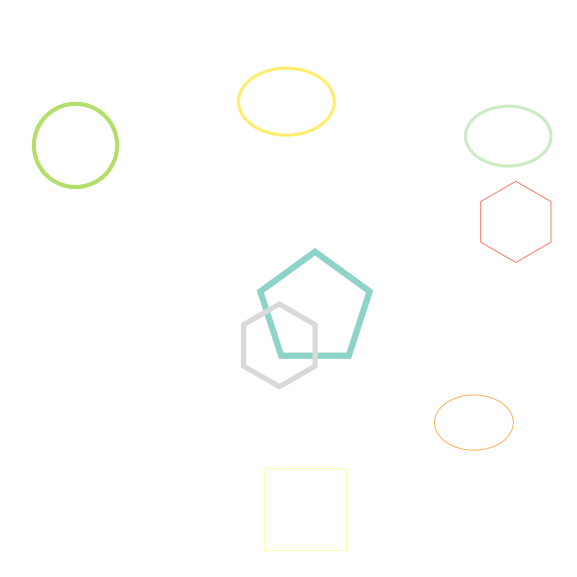[{"shape": "pentagon", "thickness": 3, "radius": 0.5, "center": [0.545, 0.464]}, {"shape": "square", "thickness": 0.5, "radius": 0.36, "center": [0.528, 0.118]}, {"shape": "hexagon", "thickness": 0.5, "radius": 0.35, "center": [0.893, 0.615]}, {"shape": "oval", "thickness": 0.5, "radius": 0.34, "center": [0.821, 0.267]}, {"shape": "circle", "thickness": 2, "radius": 0.36, "center": [0.131, 0.747]}, {"shape": "hexagon", "thickness": 2.5, "radius": 0.36, "center": [0.484, 0.401]}, {"shape": "oval", "thickness": 1.5, "radius": 0.37, "center": [0.88, 0.763]}, {"shape": "oval", "thickness": 1.5, "radius": 0.41, "center": [0.496, 0.823]}]